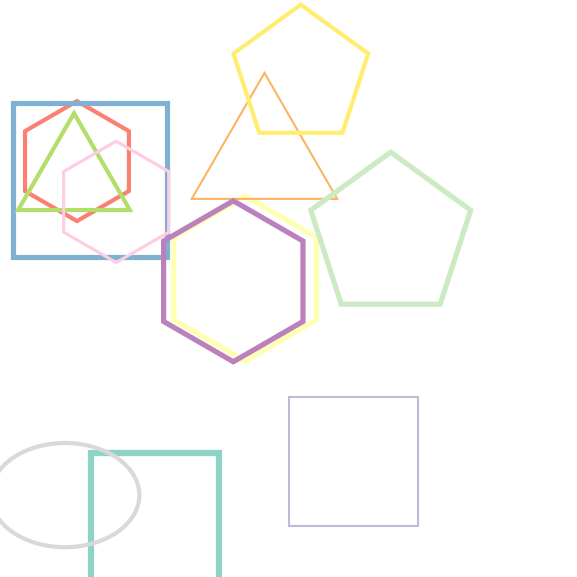[{"shape": "square", "thickness": 3, "radius": 0.56, "center": [0.268, 0.103]}, {"shape": "hexagon", "thickness": 2.5, "radius": 0.71, "center": [0.424, 0.517]}, {"shape": "square", "thickness": 1, "radius": 0.56, "center": [0.612, 0.2]}, {"shape": "hexagon", "thickness": 2, "radius": 0.52, "center": [0.133, 0.72]}, {"shape": "square", "thickness": 2.5, "radius": 0.66, "center": [0.155, 0.688]}, {"shape": "triangle", "thickness": 1, "radius": 0.73, "center": [0.458, 0.727]}, {"shape": "triangle", "thickness": 2, "radius": 0.56, "center": [0.128, 0.691]}, {"shape": "hexagon", "thickness": 1.5, "radius": 0.53, "center": [0.201, 0.65]}, {"shape": "oval", "thickness": 2, "radius": 0.64, "center": [0.112, 0.142]}, {"shape": "hexagon", "thickness": 2.5, "radius": 0.7, "center": [0.404, 0.512]}, {"shape": "pentagon", "thickness": 2.5, "radius": 0.73, "center": [0.677, 0.59]}, {"shape": "pentagon", "thickness": 2, "radius": 0.61, "center": [0.521, 0.868]}]